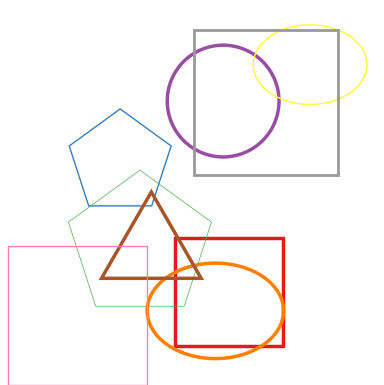[{"shape": "square", "thickness": 2.5, "radius": 0.7, "center": [0.595, 0.242]}, {"shape": "pentagon", "thickness": 1, "radius": 0.7, "center": [0.312, 0.578]}, {"shape": "pentagon", "thickness": 0.5, "radius": 0.98, "center": [0.364, 0.363]}, {"shape": "circle", "thickness": 2.5, "radius": 0.73, "center": [0.58, 0.738]}, {"shape": "oval", "thickness": 2.5, "radius": 0.89, "center": [0.559, 0.193]}, {"shape": "oval", "thickness": 1, "radius": 0.74, "center": [0.805, 0.832]}, {"shape": "triangle", "thickness": 2.5, "radius": 0.75, "center": [0.393, 0.352]}, {"shape": "square", "thickness": 1, "radius": 0.9, "center": [0.202, 0.181]}, {"shape": "square", "thickness": 2, "radius": 0.94, "center": [0.691, 0.734]}]